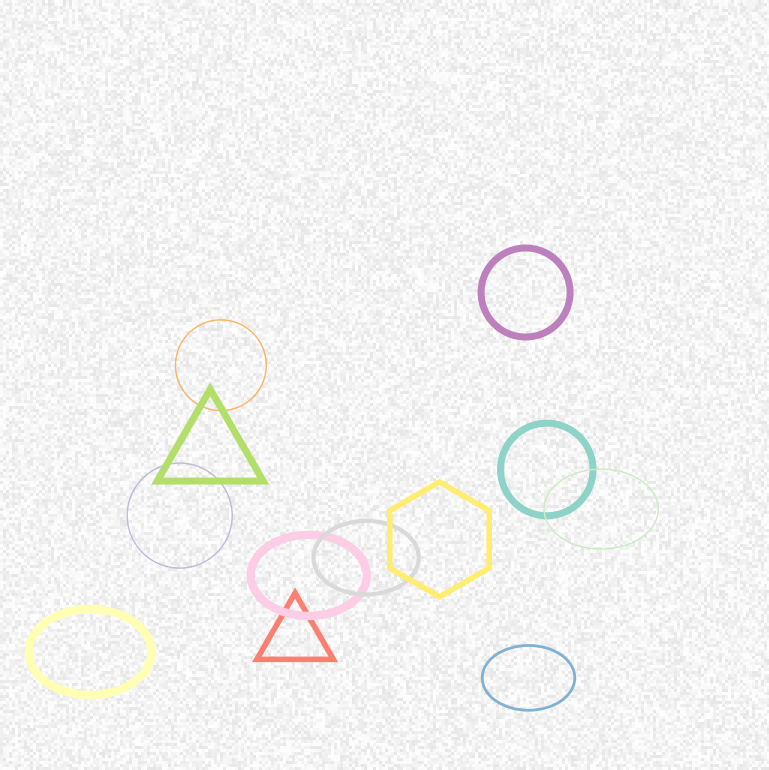[{"shape": "circle", "thickness": 2.5, "radius": 0.3, "center": [0.71, 0.39]}, {"shape": "oval", "thickness": 3, "radius": 0.4, "center": [0.117, 0.153]}, {"shape": "circle", "thickness": 0.5, "radius": 0.34, "center": [0.233, 0.33]}, {"shape": "triangle", "thickness": 2, "radius": 0.29, "center": [0.383, 0.172]}, {"shape": "oval", "thickness": 1, "radius": 0.3, "center": [0.686, 0.12]}, {"shape": "circle", "thickness": 0.5, "radius": 0.29, "center": [0.287, 0.526]}, {"shape": "triangle", "thickness": 2.5, "radius": 0.4, "center": [0.273, 0.415]}, {"shape": "oval", "thickness": 3, "radius": 0.38, "center": [0.401, 0.253]}, {"shape": "oval", "thickness": 1.5, "radius": 0.34, "center": [0.475, 0.276]}, {"shape": "circle", "thickness": 2.5, "radius": 0.29, "center": [0.683, 0.62]}, {"shape": "oval", "thickness": 0.5, "radius": 0.37, "center": [0.781, 0.339]}, {"shape": "hexagon", "thickness": 2, "radius": 0.37, "center": [0.571, 0.3]}]